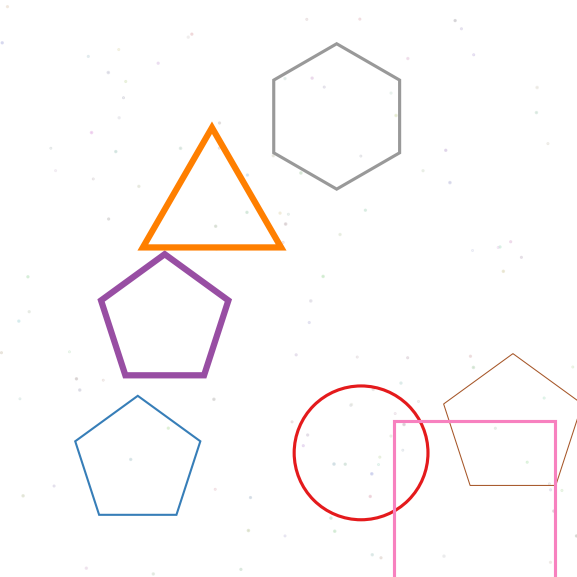[{"shape": "circle", "thickness": 1.5, "radius": 0.58, "center": [0.625, 0.215]}, {"shape": "pentagon", "thickness": 1, "radius": 0.57, "center": [0.239, 0.2]}, {"shape": "pentagon", "thickness": 3, "radius": 0.58, "center": [0.285, 0.443]}, {"shape": "triangle", "thickness": 3, "radius": 0.69, "center": [0.367, 0.64]}, {"shape": "pentagon", "thickness": 0.5, "radius": 0.63, "center": [0.888, 0.261]}, {"shape": "square", "thickness": 1.5, "radius": 0.7, "center": [0.822, 0.13]}, {"shape": "hexagon", "thickness": 1.5, "radius": 0.63, "center": [0.583, 0.797]}]